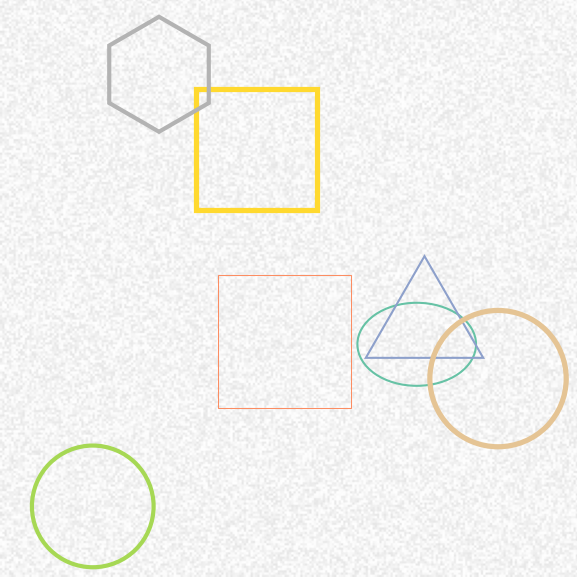[{"shape": "oval", "thickness": 1, "radius": 0.51, "center": [0.722, 0.403]}, {"shape": "square", "thickness": 0.5, "radius": 0.57, "center": [0.493, 0.408]}, {"shape": "triangle", "thickness": 1, "radius": 0.59, "center": [0.735, 0.438]}, {"shape": "circle", "thickness": 2, "radius": 0.53, "center": [0.161, 0.122]}, {"shape": "square", "thickness": 2.5, "radius": 0.52, "center": [0.444, 0.741]}, {"shape": "circle", "thickness": 2.5, "radius": 0.59, "center": [0.862, 0.344]}, {"shape": "hexagon", "thickness": 2, "radius": 0.5, "center": [0.275, 0.871]}]